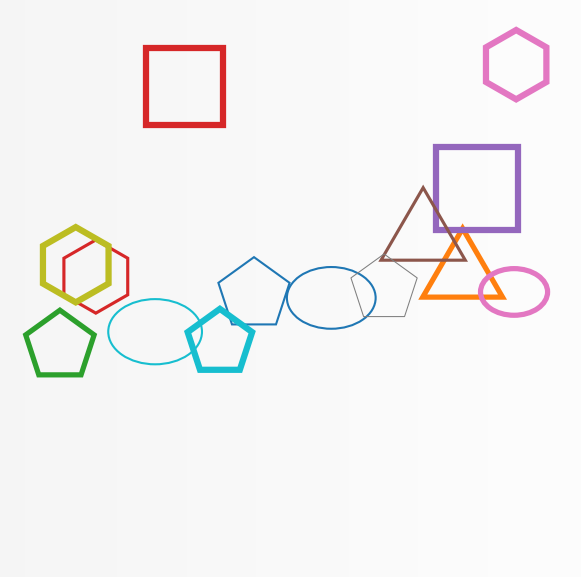[{"shape": "oval", "thickness": 1, "radius": 0.38, "center": [0.57, 0.483]}, {"shape": "pentagon", "thickness": 1, "radius": 0.32, "center": [0.437, 0.489]}, {"shape": "triangle", "thickness": 2.5, "radius": 0.4, "center": [0.796, 0.524]}, {"shape": "pentagon", "thickness": 2.5, "radius": 0.31, "center": [0.103, 0.4]}, {"shape": "hexagon", "thickness": 1.5, "radius": 0.32, "center": [0.165, 0.52]}, {"shape": "square", "thickness": 3, "radius": 0.33, "center": [0.318, 0.85]}, {"shape": "square", "thickness": 3, "radius": 0.36, "center": [0.821, 0.673]}, {"shape": "triangle", "thickness": 1.5, "radius": 0.42, "center": [0.728, 0.59]}, {"shape": "hexagon", "thickness": 3, "radius": 0.3, "center": [0.888, 0.887]}, {"shape": "oval", "thickness": 2.5, "radius": 0.29, "center": [0.884, 0.494]}, {"shape": "pentagon", "thickness": 0.5, "radius": 0.3, "center": [0.661, 0.499]}, {"shape": "hexagon", "thickness": 3, "radius": 0.33, "center": [0.13, 0.541]}, {"shape": "pentagon", "thickness": 3, "radius": 0.29, "center": [0.378, 0.406]}, {"shape": "oval", "thickness": 1, "radius": 0.4, "center": [0.267, 0.425]}]